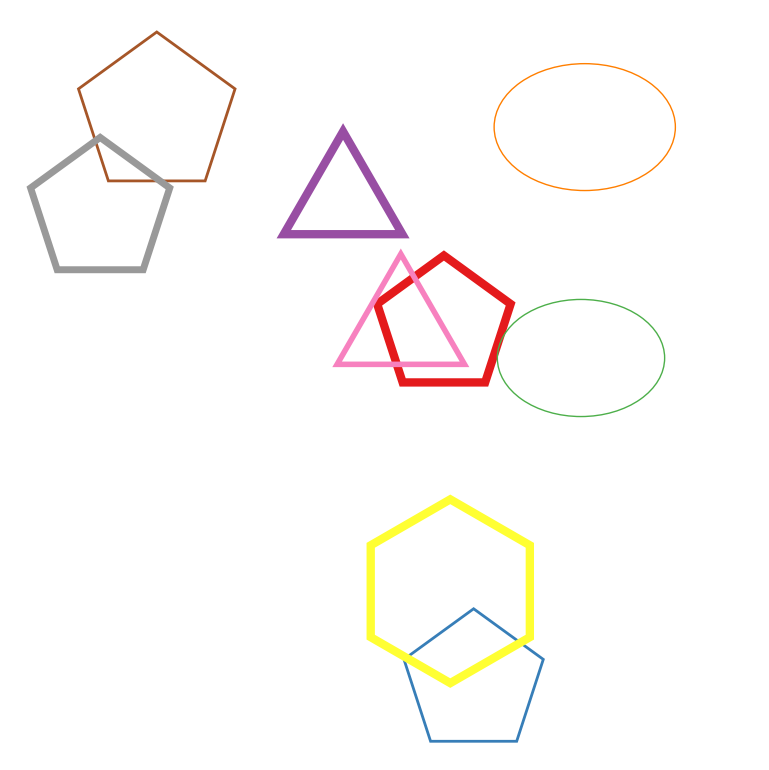[{"shape": "pentagon", "thickness": 3, "radius": 0.46, "center": [0.577, 0.577]}, {"shape": "pentagon", "thickness": 1, "radius": 0.48, "center": [0.615, 0.114]}, {"shape": "oval", "thickness": 0.5, "radius": 0.54, "center": [0.755, 0.535]}, {"shape": "triangle", "thickness": 3, "radius": 0.44, "center": [0.446, 0.74]}, {"shape": "oval", "thickness": 0.5, "radius": 0.59, "center": [0.759, 0.835]}, {"shape": "hexagon", "thickness": 3, "radius": 0.6, "center": [0.585, 0.232]}, {"shape": "pentagon", "thickness": 1, "radius": 0.53, "center": [0.204, 0.852]}, {"shape": "triangle", "thickness": 2, "radius": 0.48, "center": [0.521, 0.575]}, {"shape": "pentagon", "thickness": 2.5, "radius": 0.47, "center": [0.13, 0.727]}]